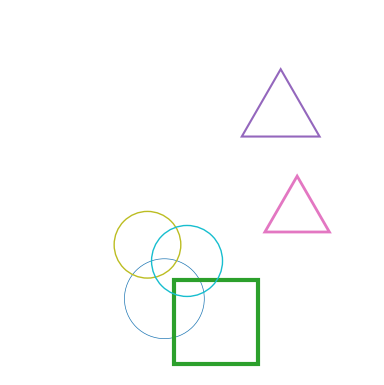[{"shape": "circle", "thickness": 0.5, "radius": 0.52, "center": [0.427, 0.224]}, {"shape": "square", "thickness": 3, "radius": 0.55, "center": [0.56, 0.164]}, {"shape": "triangle", "thickness": 1.5, "radius": 0.58, "center": [0.729, 0.704]}, {"shape": "triangle", "thickness": 2, "radius": 0.48, "center": [0.772, 0.446]}, {"shape": "circle", "thickness": 1, "radius": 0.43, "center": [0.383, 0.364]}, {"shape": "circle", "thickness": 1, "radius": 0.46, "center": [0.486, 0.322]}]